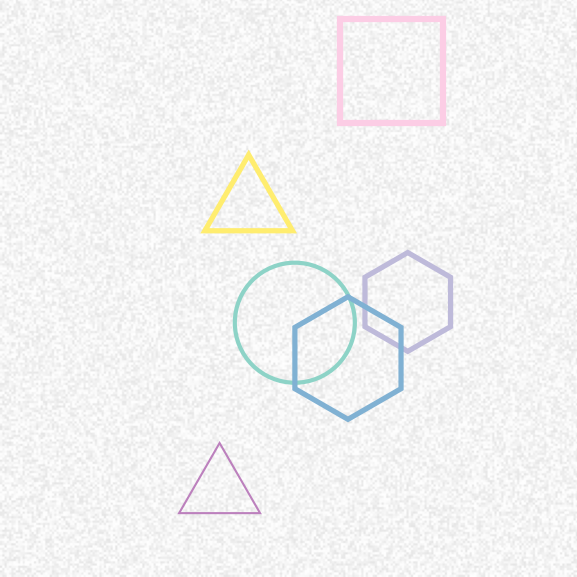[{"shape": "circle", "thickness": 2, "radius": 0.52, "center": [0.511, 0.44]}, {"shape": "hexagon", "thickness": 2.5, "radius": 0.43, "center": [0.706, 0.476]}, {"shape": "hexagon", "thickness": 2.5, "radius": 0.53, "center": [0.603, 0.379]}, {"shape": "square", "thickness": 3, "radius": 0.45, "center": [0.678, 0.876]}, {"shape": "triangle", "thickness": 1, "radius": 0.4, "center": [0.38, 0.151]}, {"shape": "triangle", "thickness": 2.5, "radius": 0.44, "center": [0.431, 0.643]}]